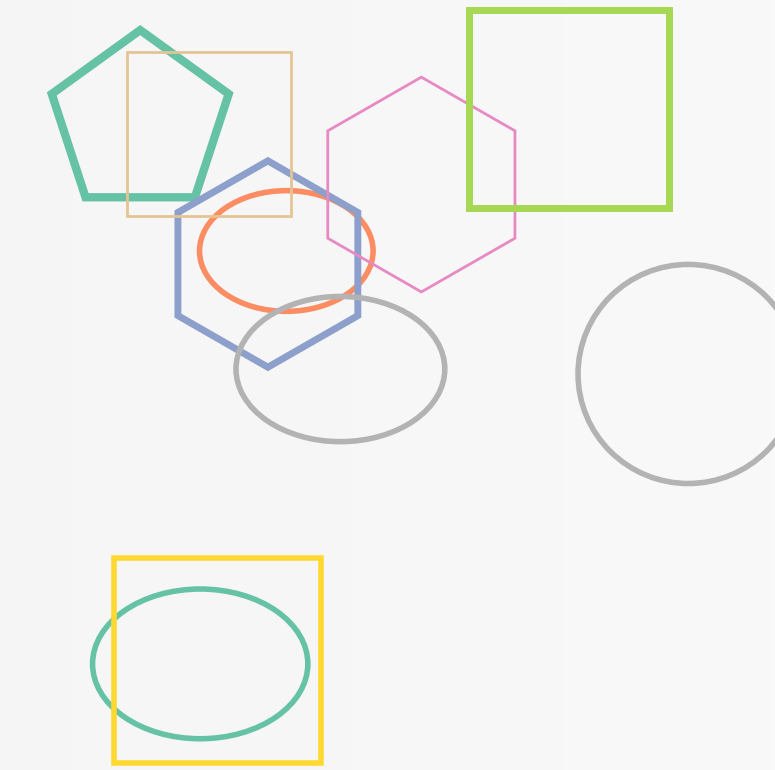[{"shape": "pentagon", "thickness": 3, "radius": 0.6, "center": [0.181, 0.841]}, {"shape": "oval", "thickness": 2, "radius": 0.69, "center": [0.258, 0.138]}, {"shape": "oval", "thickness": 2, "radius": 0.56, "center": [0.369, 0.674]}, {"shape": "hexagon", "thickness": 2.5, "radius": 0.67, "center": [0.346, 0.657]}, {"shape": "hexagon", "thickness": 1, "radius": 0.7, "center": [0.544, 0.76]}, {"shape": "square", "thickness": 2.5, "radius": 0.64, "center": [0.734, 0.858]}, {"shape": "square", "thickness": 2, "radius": 0.67, "center": [0.281, 0.142]}, {"shape": "square", "thickness": 1, "radius": 0.53, "center": [0.27, 0.826]}, {"shape": "circle", "thickness": 2, "radius": 0.71, "center": [0.888, 0.514]}, {"shape": "oval", "thickness": 2, "radius": 0.67, "center": [0.439, 0.521]}]